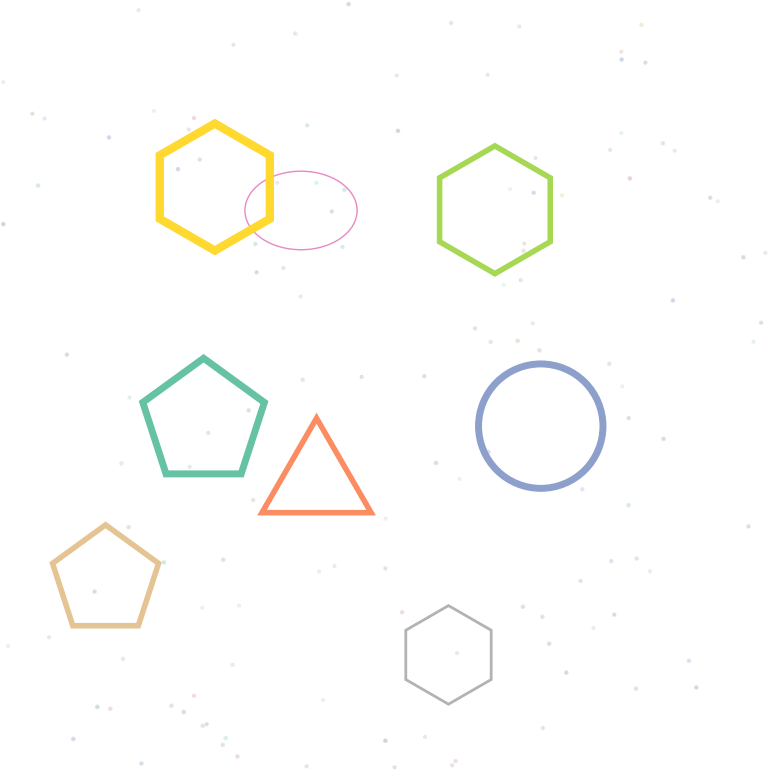[{"shape": "pentagon", "thickness": 2.5, "radius": 0.42, "center": [0.264, 0.452]}, {"shape": "triangle", "thickness": 2, "radius": 0.41, "center": [0.411, 0.375]}, {"shape": "circle", "thickness": 2.5, "radius": 0.4, "center": [0.702, 0.447]}, {"shape": "oval", "thickness": 0.5, "radius": 0.36, "center": [0.391, 0.727]}, {"shape": "hexagon", "thickness": 2, "radius": 0.41, "center": [0.643, 0.728]}, {"shape": "hexagon", "thickness": 3, "radius": 0.41, "center": [0.279, 0.757]}, {"shape": "pentagon", "thickness": 2, "radius": 0.36, "center": [0.137, 0.246]}, {"shape": "hexagon", "thickness": 1, "radius": 0.32, "center": [0.582, 0.149]}]